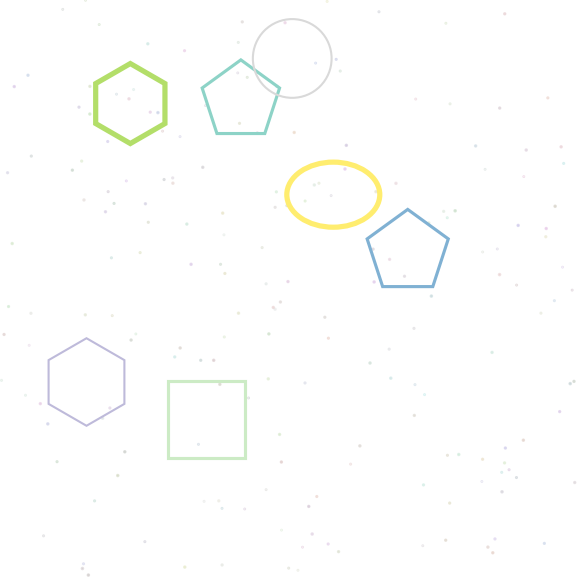[{"shape": "pentagon", "thickness": 1.5, "radius": 0.35, "center": [0.417, 0.825]}, {"shape": "hexagon", "thickness": 1, "radius": 0.38, "center": [0.15, 0.338]}, {"shape": "pentagon", "thickness": 1.5, "radius": 0.37, "center": [0.706, 0.563]}, {"shape": "hexagon", "thickness": 2.5, "radius": 0.35, "center": [0.226, 0.82]}, {"shape": "circle", "thickness": 1, "radius": 0.34, "center": [0.506, 0.898]}, {"shape": "square", "thickness": 1.5, "radius": 0.33, "center": [0.358, 0.273]}, {"shape": "oval", "thickness": 2.5, "radius": 0.4, "center": [0.577, 0.662]}]